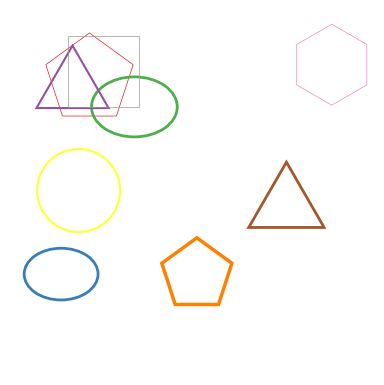[{"shape": "pentagon", "thickness": 0.5, "radius": 0.6, "center": [0.232, 0.795]}, {"shape": "oval", "thickness": 2, "radius": 0.48, "center": [0.159, 0.288]}, {"shape": "oval", "thickness": 2, "radius": 0.56, "center": [0.349, 0.722]}, {"shape": "triangle", "thickness": 1.5, "radius": 0.54, "center": [0.188, 0.773]}, {"shape": "pentagon", "thickness": 2.5, "radius": 0.48, "center": [0.511, 0.287]}, {"shape": "circle", "thickness": 1.5, "radius": 0.54, "center": [0.204, 0.505]}, {"shape": "triangle", "thickness": 2, "radius": 0.57, "center": [0.744, 0.466]}, {"shape": "hexagon", "thickness": 0.5, "radius": 0.53, "center": [0.862, 0.832]}, {"shape": "square", "thickness": 0.5, "radius": 0.46, "center": [0.269, 0.814]}]